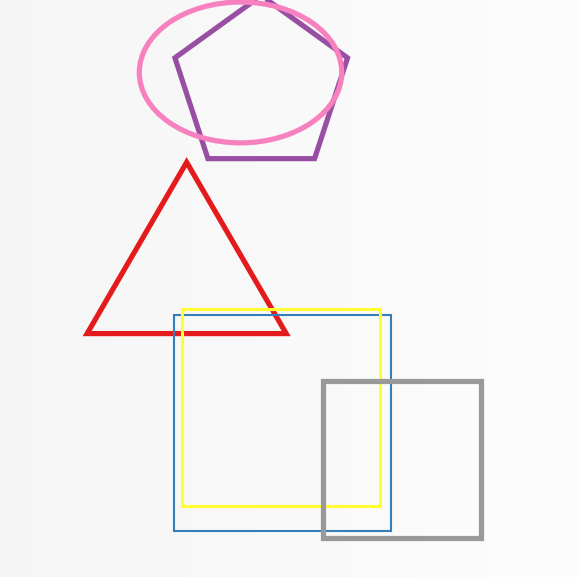[{"shape": "triangle", "thickness": 2.5, "radius": 0.99, "center": [0.321, 0.52]}, {"shape": "square", "thickness": 1, "radius": 0.93, "center": [0.486, 0.267]}, {"shape": "pentagon", "thickness": 2.5, "radius": 0.78, "center": [0.449, 0.851]}, {"shape": "square", "thickness": 1.5, "radius": 0.85, "center": [0.483, 0.293]}, {"shape": "oval", "thickness": 2.5, "radius": 0.87, "center": [0.414, 0.874]}, {"shape": "square", "thickness": 2.5, "radius": 0.68, "center": [0.691, 0.204]}]